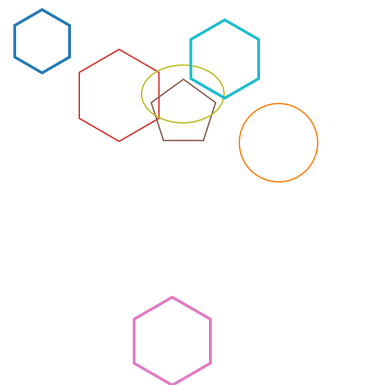[{"shape": "hexagon", "thickness": 2, "radius": 0.41, "center": [0.109, 0.893]}, {"shape": "circle", "thickness": 1, "radius": 0.51, "center": [0.723, 0.629]}, {"shape": "hexagon", "thickness": 1, "radius": 0.6, "center": [0.309, 0.752]}, {"shape": "pentagon", "thickness": 1, "radius": 0.44, "center": [0.477, 0.706]}, {"shape": "hexagon", "thickness": 2, "radius": 0.57, "center": [0.447, 0.114]}, {"shape": "oval", "thickness": 1, "radius": 0.54, "center": [0.475, 0.756]}, {"shape": "hexagon", "thickness": 2, "radius": 0.51, "center": [0.584, 0.847]}]